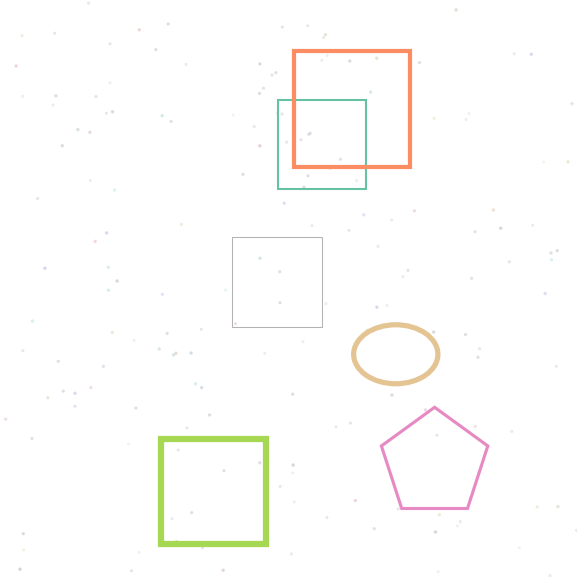[{"shape": "square", "thickness": 1, "radius": 0.38, "center": [0.558, 0.749]}, {"shape": "square", "thickness": 2, "radius": 0.5, "center": [0.609, 0.81]}, {"shape": "pentagon", "thickness": 1.5, "radius": 0.48, "center": [0.753, 0.197]}, {"shape": "square", "thickness": 3, "radius": 0.46, "center": [0.37, 0.148]}, {"shape": "oval", "thickness": 2.5, "radius": 0.36, "center": [0.685, 0.386]}, {"shape": "square", "thickness": 0.5, "radius": 0.39, "center": [0.48, 0.511]}]